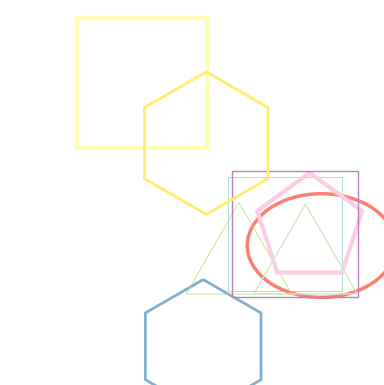[{"shape": "square", "thickness": 0.5, "radius": 0.74, "center": [0.74, 0.392]}, {"shape": "square", "thickness": 3, "radius": 0.84, "center": [0.369, 0.785]}, {"shape": "oval", "thickness": 2.5, "radius": 0.96, "center": [0.835, 0.362]}, {"shape": "hexagon", "thickness": 2, "radius": 0.87, "center": [0.528, 0.1]}, {"shape": "triangle", "thickness": 0.5, "radius": 0.79, "center": [0.621, 0.315]}, {"shape": "pentagon", "thickness": 3, "radius": 0.72, "center": [0.804, 0.408]}, {"shape": "square", "thickness": 1, "radius": 0.82, "center": [0.766, 0.392]}, {"shape": "triangle", "thickness": 1, "radius": 0.78, "center": [0.794, 0.314]}, {"shape": "hexagon", "thickness": 2, "radius": 0.93, "center": [0.536, 0.628]}]